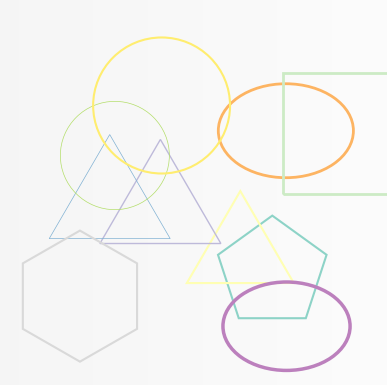[{"shape": "pentagon", "thickness": 1.5, "radius": 0.74, "center": [0.703, 0.293]}, {"shape": "triangle", "thickness": 1.5, "radius": 0.8, "center": [0.62, 0.344]}, {"shape": "triangle", "thickness": 1, "radius": 0.9, "center": [0.414, 0.458]}, {"shape": "triangle", "thickness": 0.5, "radius": 0.9, "center": [0.283, 0.47]}, {"shape": "oval", "thickness": 2, "radius": 0.87, "center": [0.738, 0.66]}, {"shape": "circle", "thickness": 0.5, "radius": 0.7, "center": [0.296, 0.596]}, {"shape": "hexagon", "thickness": 1.5, "radius": 0.85, "center": [0.206, 0.231]}, {"shape": "oval", "thickness": 2.5, "radius": 0.82, "center": [0.739, 0.153]}, {"shape": "square", "thickness": 2, "radius": 0.78, "center": [0.888, 0.653]}, {"shape": "circle", "thickness": 1.5, "radius": 0.88, "center": [0.417, 0.726]}]